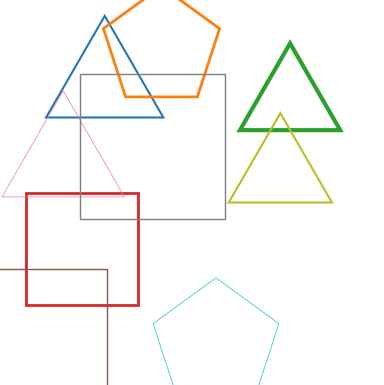[{"shape": "triangle", "thickness": 1.5, "radius": 0.88, "center": [0.272, 0.783]}, {"shape": "pentagon", "thickness": 2, "radius": 0.79, "center": [0.419, 0.877]}, {"shape": "triangle", "thickness": 3, "radius": 0.75, "center": [0.753, 0.737]}, {"shape": "square", "thickness": 2, "radius": 0.73, "center": [0.212, 0.352]}, {"shape": "square", "thickness": 1, "radius": 0.88, "center": [0.103, 0.125]}, {"shape": "triangle", "thickness": 0.5, "radius": 0.92, "center": [0.164, 0.58]}, {"shape": "square", "thickness": 1, "radius": 0.94, "center": [0.396, 0.619]}, {"shape": "triangle", "thickness": 1.5, "radius": 0.77, "center": [0.728, 0.551]}, {"shape": "pentagon", "thickness": 0.5, "radius": 0.86, "center": [0.561, 0.106]}]